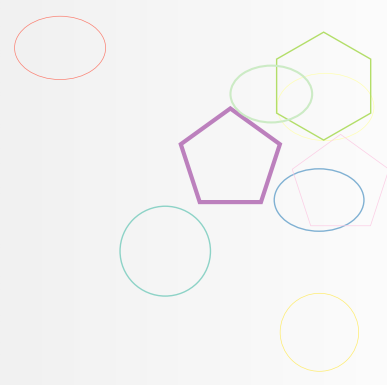[{"shape": "circle", "thickness": 1, "radius": 0.58, "center": [0.426, 0.348]}, {"shape": "oval", "thickness": 0.5, "radius": 0.62, "center": [0.84, 0.722]}, {"shape": "oval", "thickness": 0.5, "radius": 0.59, "center": [0.155, 0.876]}, {"shape": "oval", "thickness": 1, "radius": 0.58, "center": [0.823, 0.48]}, {"shape": "hexagon", "thickness": 1, "radius": 0.7, "center": [0.835, 0.776]}, {"shape": "pentagon", "thickness": 0.5, "radius": 0.66, "center": [0.879, 0.52]}, {"shape": "pentagon", "thickness": 3, "radius": 0.67, "center": [0.594, 0.584]}, {"shape": "oval", "thickness": 1.5, "radius": 0.53, "center": [0.7, 0.756]}, {"shape": "circle", "thickness": 0.5, "radius": 0.51, "center": [0.824, 0.137]}]